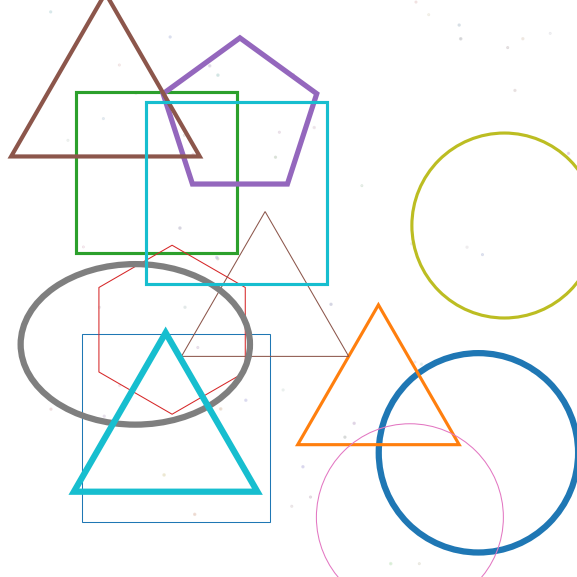[{"shape": "circle", "thickness": 3, "radius": 0.86, "center": [0.828, 0.215]}, {"shape": "square", "thickness": 0.5, "radius": 0.81, "center": [0.305, 0.258]}, {"shape": "triangle", "thickness": 1.5, "radius": 0.81, "center": [0.655, 0.31]}, {"shape": "square", "thickness": 1.5, "radius": 0.7, "center": [0.272, 0.701]}, {"shape": "hexagon", "thickness": 0.5, "radius": 0.73, "center": [0.298, 0.428]}, {"shape": "pentagon", "thickness": 2.5, "radius": 0.7, "center": [0.415, 0.794]}, {"shape": "triangle", "thickness": 0.5, "radius": 0.84, "center": [0.459, 0.466]}, {"shape": "triangle", "thickness": 2, "radius": 0.94, "center": [0.183, 0.822]}, {"shape": "circle", "thickness": 0.5, "radius": 0.81, "center": [0.71, 0.103]}, {"shape": "oval", "thickness": 3, "radius": 0.99, "center": [0.234, 0.403]}, {"shape": "circle", "thickness": 1.5, "radius": 0.8, "center": [0.873, 0.609]}, {"shape": "square", "thickness": 1.5, "radius": 0.79, "center": [0.41, 0.665]}, {"shape": "triangle", "thickness": 3, "radius": 0.92, "center": [0.287, 0.239]}]